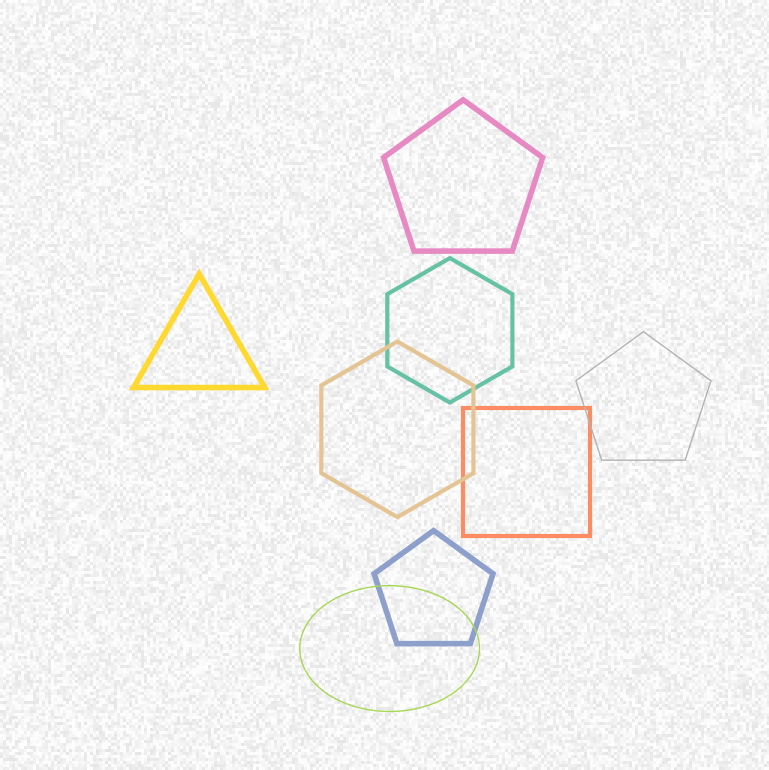[{"shape": "hexagon", "thickness": 1.5, "radius": 0.47, "center": [0.584, 0.571]}, {"shape": "square", "thickness": 1.5, "radius": 0.41, "center": [0.684, 0.387]}, {"shape": "pentagon", "thickness": 2, "radius": 0.41, "center": [0.563, 0.23]}, {"shape": "pentagon", "thickness": 2, "radius": 0.54, "center": [0.601, 0.762]}, {"shape": "oval", "thickness": 0.5, "radius": 0.58, "center": [0.506, 0.158]}, {"shape": "triangle", "thickness": 2, "radius": 0.49, "center": [0.259, 0.546]}, {"shape": "hexagon", "thickness": 1.5, "radius": 0.57, "center": [0.516, 0.442]}, {"shape": "pentagon", "thickness": 0.5, "radius": 0.46, "center": [0.836, 0.477]}]